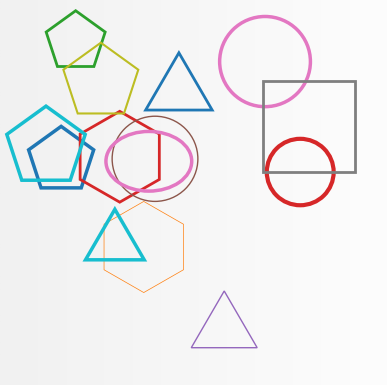[{"shape": "pentagon", "thickness": 2.5, "radius": 0.44, "center": [0.158, 0.583]}, {"shape": "triangle", "thickness": 2, "radius": 0.5, "center": [0.462, 0.764]}, {"shape": "hexagon", "thickness": 0.5, "radius": 0.59, "center": [0.371, 0.358]}, {"shape": "pentagon", "thickness": 2, "radius": 0.4, "center": [0.195, 0.892]}, {"shape": "hexagon", "thickness": 2, "radius": 0.59, "center": [0.309, 0.593]}, {"shape": "circle", "thickness": 3, "radius": 0.43, "center": [0.775, 0.553]}, {"shape": "triangle", "thickness": 1, "radius": 0.49, "center": [0.579, 0.146]}, {"shape": "circle", "thickness": 1, "radius": 0.55, "center": [0.4, 0.588]}, {"shape": "circle", "thickness": 2.5, "radius": 0.59, "center": [0.684, 0.84]}, {"shape": "oval", "thickness": 2.5, "radius": 0.55, "center": [0.384, 0.581]}, {"shape": "square", "thickness": 2, "radius": 0.59, "center": [0.798, 0.67]}, {"shape": "pentagon", "thickness": 1.5, "radius": 0.51, "center": [0.26, 0.787]}, {"shape": "pentagon", "thickness": 2.5, "radius": 0.53, "center": [0.119, 0.618]}, {"shape": "triangle", "thickness": 2.5, "radius": 0.44, "center": [0.296, 0.369]}]